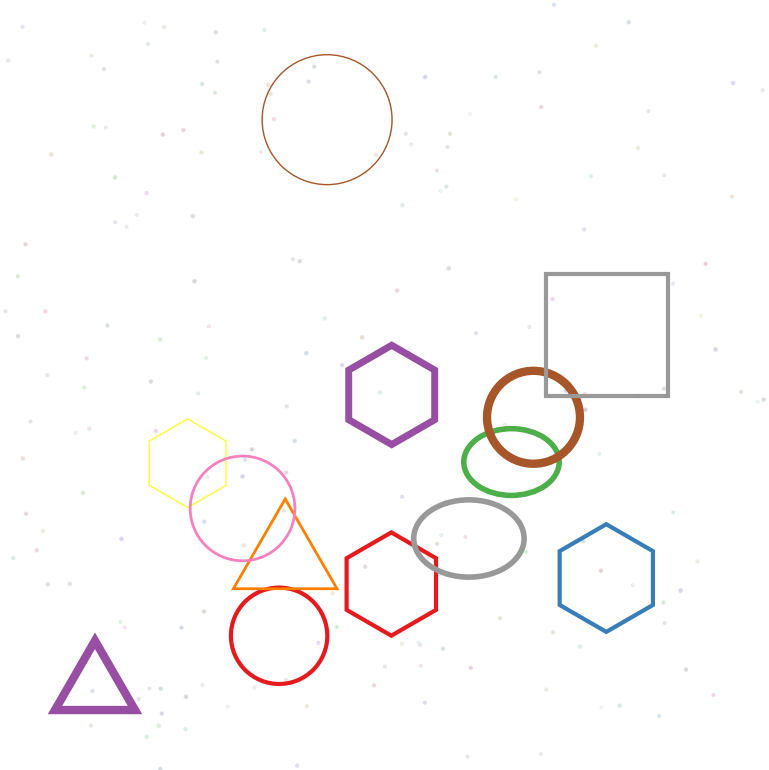[{"shape": "hexagon", "thickness": 1.5, "radius": 0.34, "center": [0.508, 0.241]}, {"shape": "circle", "thickness": 1.5, "radius": 0.31, "center": [0.362, 0.174]}, {"shape": "hexagon", "thickness": 1.5, "radius": 0.35, "center": [0.787, 0.249]}, {"shape": "oval", "thickness": 2, "radius": 0.31, "center": [0.664, 0.4]}, {"shape": "hexagon", "thickness": 2.5, "radius": 0.32, "center": [0.509, 0.487]}, {"shape": "triangle", "thickness": 3, "radius": 0.3, "center": [0.123, 0.108]}, {"shape": "triangle", "thickness": 1, "radius": 0.39, "center": [0.37, 0.274]}, {"shape": "hexagon", "thickness": 0.5, "radius": 0.29, "center": [0.244, 0.398]}, {"shape": "circle", "thickness": 3, "radius": 0.3, "center": [0.693, 0.458]}, {"shape": "circle", "thickness": 0.5, "radius": 0.42, "center": [0.425, 0.845]}, {"shape": "circle", "thickness": 1, "radius": 0.34, "center": [0.315, 0.34]}, {"shape": "oval", "thickness": 2, "radius": 0.36, "center": [0.609, 0.301]}, {"shape": "square", "thickness": 1.5, "radius": 0.4, "center": [0.788, 0.565]}]